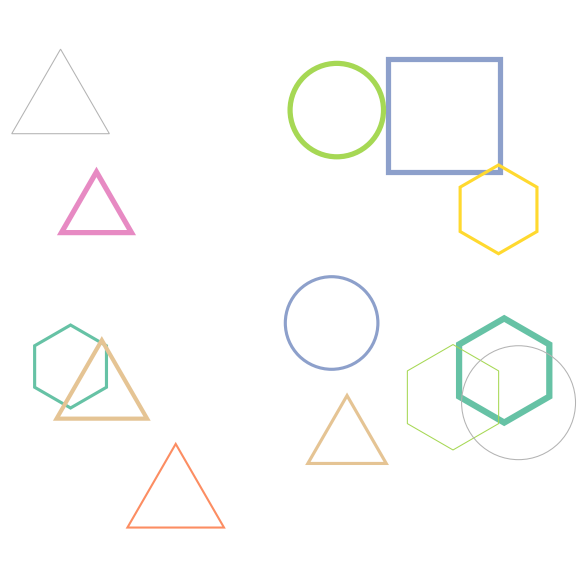[{"shape": "hexagon", "thickness": 3, "radius": 0.45, "center": [0.873, 0.358]}, {"shape": "hexagon", "thickness": 1.5, "radius": 0.36, "center": [0.122, 0.364]}, {"shape": "triangle", "thickness": 1, "radius": 0.48, "center": [0.304, 0.134]}, {"shape": "square", "thickness": 2.5, "radius": 0.49, "center": [0.769, 0.799]}, {"shape": "circle", "thickness": 1.5, "radius": 0.4, "center": [0.574, 0.44]}, {"shape": "triangle", "thickness": 2.5, "radius": 0.35, "center": [0.167, 0.631]}, {"shape": "circle", "thickness": 2.5, "radius": 0.4, "center": [0.583, 0.809]}, {"shape": "hexagon", "thickness": 0.5, "radius": 0.46, "center": [0.784, 0.311]}, {"shape": "hexagon", "thickness": 1.5, "radius": 0.38, "center": [0.863, 0.637]}, {"shape": "triangle", "thickness": 1.5, "radius": 0.39, "center": [0.601, 0.236]}, {"shape": "triangle", "thickness": 2, "radius": 0.45, "center": [0.176, 0.319]}, {"shape": "triangle", "thickness": 0.5, "radius": 0.49, "center": [0.105, 0.816]}, {"shape": "circle", "thickness": 0.5, "radius": 0.49, "center": [0.898, 0.302]}]